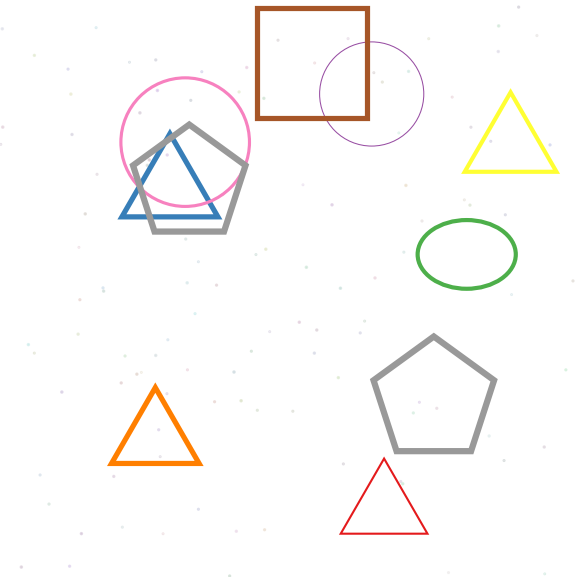[{"shape": "triangle", "thickness": 1, "radius": 0.43, "center": [0.665, 0.118]}, {"shape": "triangle", "thickness": 2.5, "radius": 0.48, "center": [0.294, 0.672]}, {"shape": "oval", "thickness": 2, "radius": 0.42, "center": [0.808, 0.559]}, {"shape": "circle", "thickness": 0.5, "radius": 0.45, "center": [0.644, 0.836]}, {"shape": "triangle", "thickness": 2.5, "radius": 0.44, "center": [0.269, 0.24]}, {"shape": "triangle", "thickness": 2, "radius": 0.46, "center": [0.884, 0.748]}, {"shape": "square", "thickness": 2.5, "radius": 0.47, "center": [0.541, 0.89]}, {"shape": "circle", "thickness": 1.5, "radius": 0.56, "center": [0.321, 0.753]}, {"shape": "pentagon", "thickness": 3, "radius": 0.55, "center": [0.751, 0.307]}, {"shape": "pentagon", "thickness": 3, "radius": 0.51, "center": [0.328, 0.681]}]